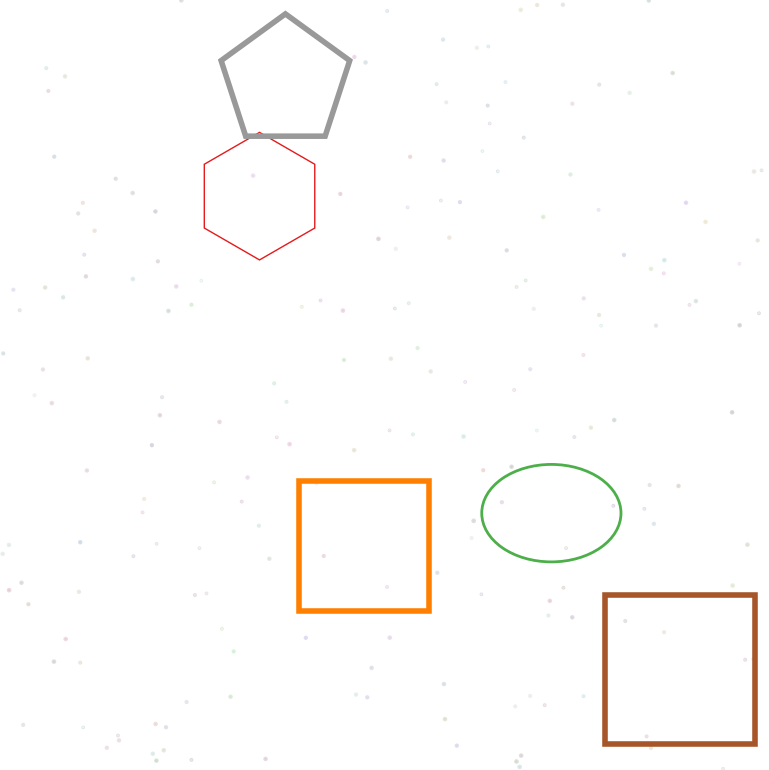[{"shape": "hexagon", "thickness": 0.5, "radius": 0.41, "center": [0.337, 0.745]}, {"shape": "oval", "thickness": 1, "radius": 0.45, "center": [0.716, 0.334]}, {"shape": "square", "thickness": 2, "radius": 0.42, "center": [0.473, 0.291]}, {"shape": "square", "thickness": 2, "radius": 0.48, "center": [0.883, 0.13]}, {"shape": "pentagon", "thickness": 2, "radius": 0.44, "center": [0.371, 0.894]}]